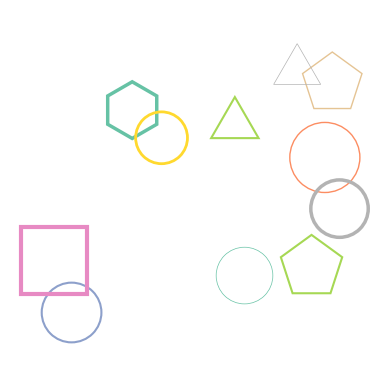[{"shape": "circle", "thickness": 0.5, "radius": 0.37, "center": [0.635, 0.284]}, {"shape": "hexagon", "thickness": 2.5, "radius": 0.37, "center": [0.343, 0.714]}, {"shape": "circle", "thickness": 1, "radius": 0.46, "center": [0.844, 0.591]}, {"shape": "circle", "thickness": 1.5, "radius": 0.39, "center": [0.186, 0.188]}, {"shape": "square", "thickness": 3, "radius": 0.43, "center": [0.14, 0.323]}, {"shape": "triangle", "thickness": 1.5, "radius": 0.36, "center": [0.61, 0.677]}, {"shape": "pentagon", "thickness": 1.5, "radius": 0.42, "center": [0.809, 0.306]}, {"shape": "circle", "thickness": 2, "radius": 0.34, "center": [0.42, 0.642]}, {"shape": "pentagon", "thickness": 1, "radius": 0.41, "center": [0.863, 0.784]}, {"shape": "triangle", "thickness": 0.5, "radius": 0.35, "center": [0.772, 0.816]}, {"shape": "circle", "thickness": 2.5, "radius": 0.37, "center": [0.882, 0.458]}]